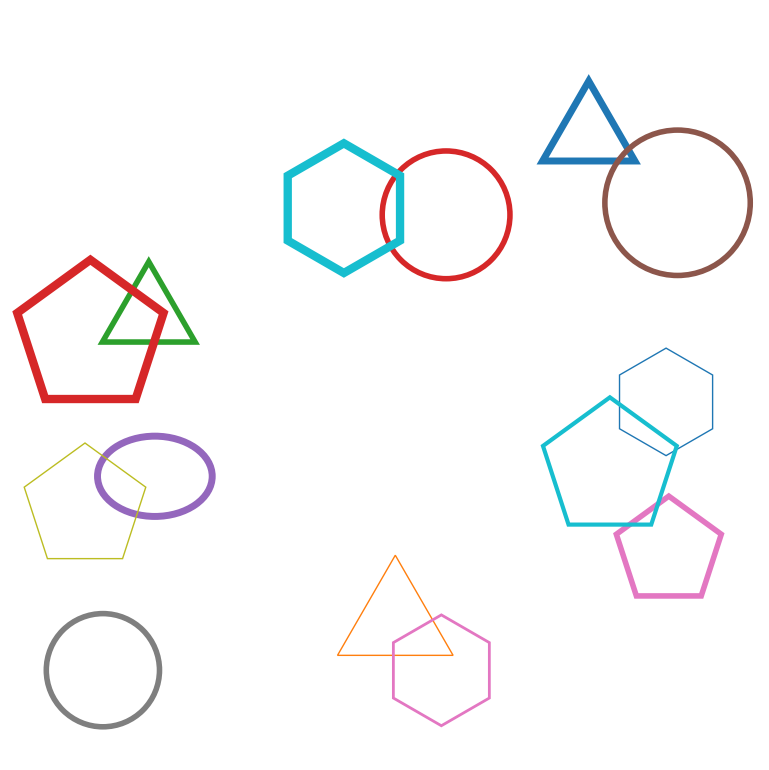[{"shape": "triangle", "thickness": 2.5, "radius": 0.35, "center": [0.765, 0.826]}, {"shape": "hexagon", "thickness": 0.5, "radius": 0.35, "center": [0.865, 0.478]}, {"shape": "triangle", "thickness": 0.5, "radius": 0.43, "center": [0.513, 0.192]}, {"shape": "triangle", "thickness": 2, "radius": 0.35, "center": [0.193, 0.591]}, {"shape": "pentagon", "thickness": 3, "radius": 0.5, "center": [0.117, 0.563]}, {"shape": "circle", "thickness": 2, "radius": 0.41, "center": [0.579, 0.721]}, {"shape": "oval", "thickness": 2.5, "radius": 0.37, "center": [0.201, 0.381]}, {"shape": "circle", "thickness": 2, "radius": 0.47, "center": [0.88, 0.737]}, {"shape": "hexagon", "thickness": 1, "radius": 0.36, "center": [0.573, 0.129]}, {"shape": "pentagon", "thickness": 2, "radius": 0.36, "center": [0.869, 0.284]}, {"shape": "circle", "thickness": 2, "radius": 0.37, "center": [0.134, 0.13]}, {"shape": "pentagon", "thickness": 0.5, "radius": 0.41, "center": [0.11, 0.342]}, {"shape": "hexagon", "thickness": 3, "radius": 0.42, "center": [0.447, 0.73]}, {"shape": "pentagon", "thickness": 1.5, "radius": 0.46, "center": [0.792, 0.393]}]